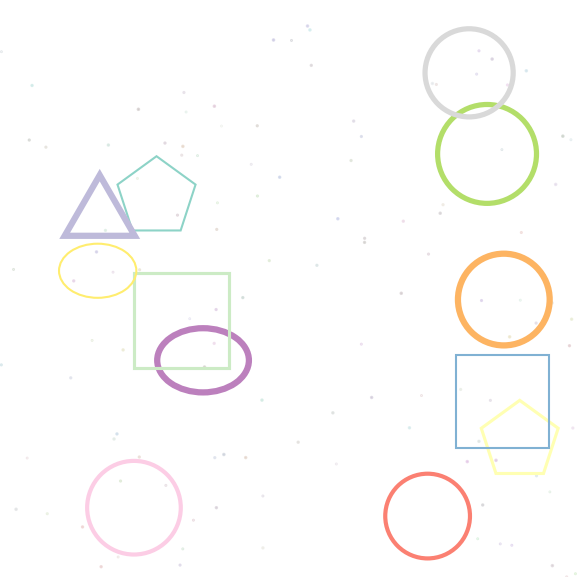[{"shape": "pentagon", "thickness": 1, "radius": 0.36, "center": [0.271, 0.658]}, {"shape": "pentagon", "thickness": 1.5, "radius": 0.35, "center": [0.9, 0.236]}, {"shape": "triangle", "thickness": 3, "radius": 0.35, "center": [0.173, 0.626]}, {"shape": "circle", "thickness": 2, "radius": 0.37, "center": [0.74, 0.106]}, {"shape": "square", "thickness": 1, "radius": 0.4, "center": [0.87, 0.304]}, {"shape": "circle", "thickness": 3, "radius": 0.4, "center": [0.872, 0.48]}, {"shape": "circle", "thickness": 2.5, "radius": 0.43, "center": [0.843, 0.733]}, {"shape": "circle", "thickness": 2, "radius": 0.41, "center": [0.232, 0.12]}, {"shape": "circle", "thickness": 2.5, "radius": 0.38, "center": [0.812, 0.873]}, {"shape": "oval", "thickness": 3, "radius": 0.4, "center": [0.352, 0.375]}, {"shape": "square", "thickness": 1.5, "radius": 0.41, "center": [0.314, 0.444]}, {"shape": "oval", "thickness": 1, "radius": 0.33, "center": [0.169, 0.53]}]